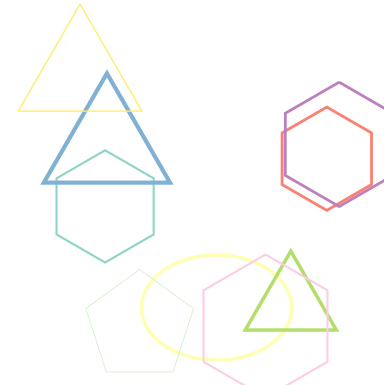[{"shape": "hexagon", "thickness": 1.5, "radius": 0.73, "center": [0.273, 0.464]}, {"shape": "oval", "thickness": 2.5, "radius": 0.98, "center": [0.563, 0.201]}, {"shape": "hexagon", "thickness": 2, "radius": 0.67, "center": [0.849, 0.588]}, {"shape": "triangle", "thickness": 3, "radius": 0.95, "center": [0.278, 0.62]}, {"shape": "triangle", "thickness": 2.5, "radius": 0.68, "center": [0.755, 0.211]}, {"shape": "hexagon", "thickness": 1.5, "radius": 0.93, "center": [0.69, 0.153]}, {"shape": "hexagon", "thickness": 2, "radius": 0.81, "center": [0.881, 0.625]}, {"shape": "pentagon", "thickness": 0.5, "radius": 0.74, "center": [0.363, 0.153]}, {"shape": "triangle", "thickness": 1, "radius": 0.93, "center": [0.208, 0.804]}]